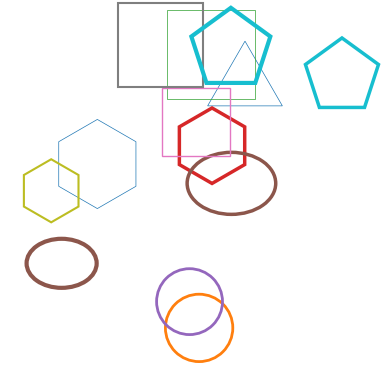[{"shape": "triangle", "thickness": 0.5, "radius": 0.56, "center": [0.636, 0.781]}, {"shape": "hexagon", "thickness": 0.5, "radius": 0.58, "center": [0.253, 0.574]}, {"shape": "circle", "thickness": 2, "radius": 0.44, "center": [0.517, 0.148]}, {"shape": "square", "thickness": 0.5, "radius": 0.57, "center": [0.548, 0.859]}, {"shape": "hexagon", "thickness": 2.5, "radius": 0.49, "center": [0.551, 0.622]}, {"shape": "circle", "thickness": 2, "radius": 0.43, "center": [0.492, 0.217]}, {"shape": "oval", "thickness": 2.5, "radius": 0.58, "center": [0.601, 0.524]}, {"shape": "oval", "thickness": 3, "radius": 0.46, "center": [0.16, 0.316]}, {"shape": "square", "thickness": 1, "radius": 0.44, "center": [0.509, 0.684]}, {"shape": "square", "thickness": 1.5, "radius": 0.55, "center": [0.417, 0.884]}, {"shape": "hexagon", "thickness": 1.5, "radius": 0.41, "center": [0.133, 0.504]}, {"shape": "pentagon", "thickness": 3, "radius": 0.54, "center": [0.6, 0.872]}, {"shape": "pentagon", "thickness": 2.5, "radius": 0.5, "center": [0.888, 0.802]}]